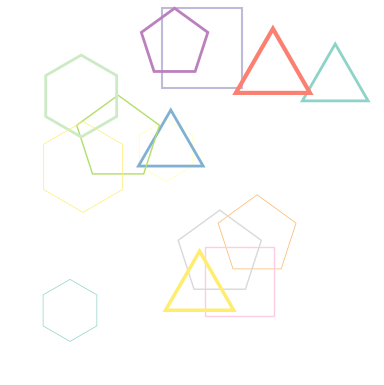[{"shape": "triangle", "thickness": 2, "radius": 0.49, "center": [0.871, 0.787]}, {"shape": "hexagon", "thickness": 0.5, "radius": 0.4, "center": [0.182, 0.194]}, {"shape": "hexagon", "thickness": 0.5, "radius": 0.4, "center": [0.431, 0.609]}, {"shape": "square", "thickness": 1.5, "radius": 0.52, "center": [0.525, 0.876]}, {"shape": "triangle", "thickness": 3, "radius": 0.56, "center": [0.709, 0.814]}, {"shape": "triangle", "thickness": 2, "radius": 0.49, "center": [0.444, 0.617]}, {"shape": "pentagon", "thickness": 0.5, "radius": 0.53, "center": [0.668, 0.388]}, {"shape": "pentagon", "thickness": 1, "radius": 0.56, "center": [0.307, 0.64]}, {"shape": "square", "thickness": 1, "radius": 0.45, "center": [0.621, 0.27]}, {"shape": "pentagon", "thickness": 1, "radius": 0.57, "center": [0.571, 0.341]}, {"shape": "pentagon", "thickness": 2, "radius": 0.45, "center": [0.453, 0.888]}, {"shape": "hexagon", "thickness": 2, "radius": 0.53, "center": [0.211, 0.751]}, {"shape": "hexagon", "thickness": 0.5, "radius": 0.59, "center": [0.216, 0.566]}, {"shape": "triangle", "thickness": 2.5, "radius": 0.51, "center": [0.518, 0.245]}]